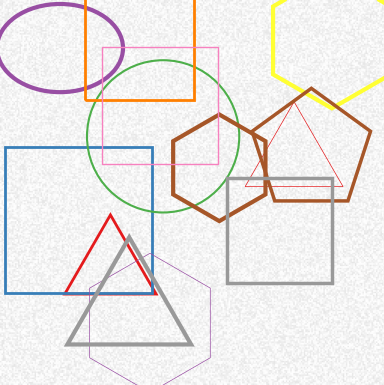[{"shape": "triangle", "thickness": 0.5, "radius": 0.73, "center": [0.764, 0.589]}, {"shape": "triangle", "thickness": 2, "radius": 0.69, "center": [0.287, 0.305]}, {"shape": "square", "thickness": 2, "radius": 0.95, "center": [0.205, 0.428]}, {"shape": "circle", "thickness": 1.5, "radius": 0.99, "center": [0.424, 0.646]}, {"shape": "oval", "thickness": 3, "radius": 0.82, "center": [0.156, 0.875]}, {"shape": "hexagon", "thickness": 0.5, "radius": 0.9, "center": [0.39, 0.161]}, {"shape": "square", "thickness": 2, "radius": 0.71, "center": [0.362, 0.881]}, {"shape": "hexagon", "thickness": 3, "radius": 0.88, "center": [0.862, 0.895]}, {"shape": "hexagon", "thickness": 3, "radius": 0.69, "center": [0.57, 0.564]}, {"shape": "pentagon", "thickness": 2.5, "radius": 0.81, "center": [0.809, 0.609]}, {"shape": "square", "thickness": 1, "radius": 0.76, "center": [0.416, 0.726]}, {"shape": "triangle", "thickness": 3, "radius": 0.93, "center": [0.336, 0.198]}, {"shape": "square", "thickness": 2.5, "radius": 0.68, "center": [0.727, 0.402]}]